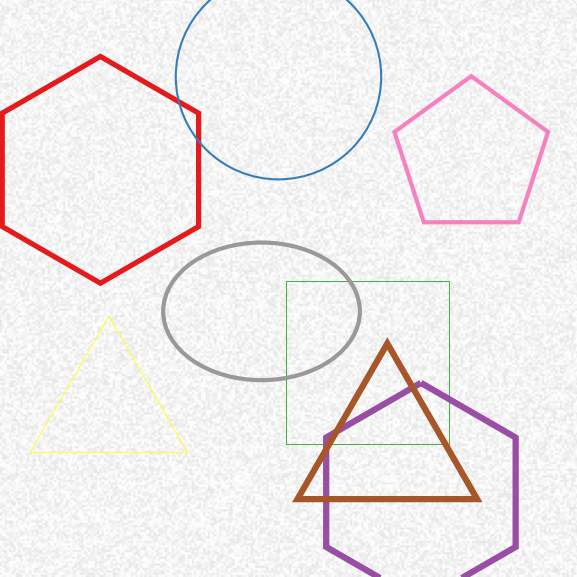[{"shape": "hexagon", "thickness": 2.5, "radius": 0.98, "center": [0.174, 0.705]}, {"shape": "circle", "thickness": 1, "radius": 0.89, "center": [0.482, 0.866]}, {"shape": "square", "thickness": 0.5, "radius": 0.71, "center": [0.636, 0.371]}, {"shape": "hexagon", "thickness": 3, "radius": 0.95, "center": [0.729, 0.147]}, {"shape": "triangle", "thickness": 0.5, "radius": 0.79, "center": [0.188, 0.295]}, {"shape": "triangle", "thickness": 3, "radius": 0.9, "center": [0.671, 0.225]}, {"shape": "pentagon", "thickness": 2, "radius": 0.7, "center": [0.816, 0.727]}, {"shape": "oval", "thickness": 2, "radius": 0.85, "center": [0.453, 0.46]}]